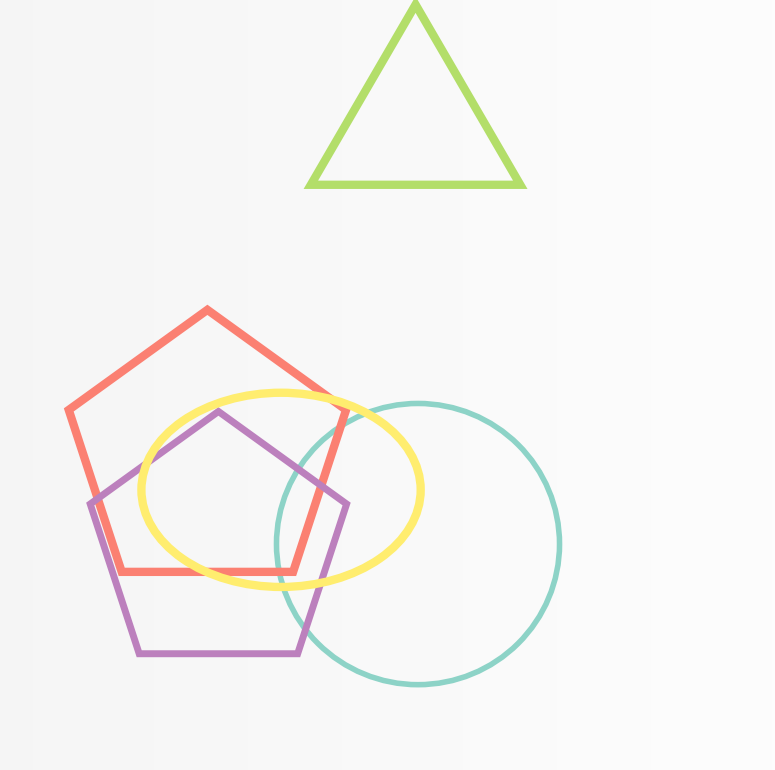[{"shape": "circle", "thickness": 2, "radius": 0.91, "center": [0.539, 0.293]}, {"shape": "pentagon", "thickness": 3, "radius": 0.94, "center": [0.268, 0.41]}, {"shape": "triangle", "thickness": 3, "radius": 0.78, "center": [0.536, 0.838]}, {"shape": "pentagon", "thickness": 2.5, "radius": 0.87, "center": [0.282, 0.292]}, {"shape": "oval", "thickness": 3, "radius": 0.9, "center": [0.363, 0.364]}]